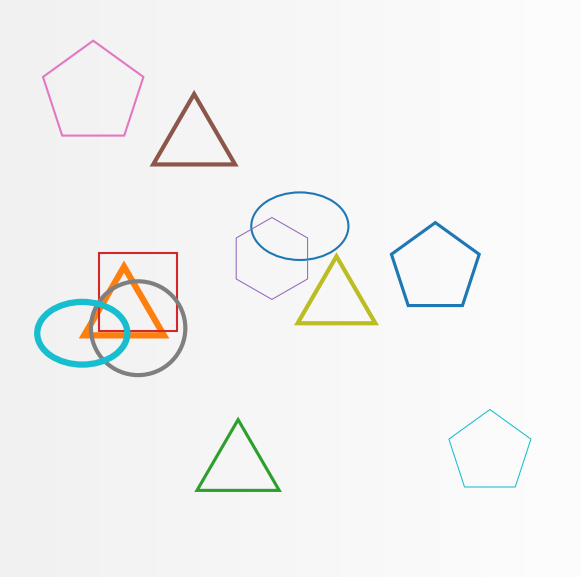[{"shape": "oval", "thickness": 1, "radius": 0.42, "center": [0.516, 0.607]}, {"shape": "pentagon", "thickness": 1.5, "radius": 0.4, "center": [0.749, 0.534]}, {"shape": "triangle", "thickness": 3, "radius": 0.4, "center": [0.213, 0.458]}, {"shape": "triangle", "thickness": 1.5, "radius": 0.41, "center": [0.41, 0.191]}, {"shape": "square", "thickness": 1, "radius": 0.33, "center": [0.237, 0.493]}, {"shape": "hexagon", "thickness": 0.5, "radius": 0.35, "center": [0.468, 0.552]}, {"shape": "triangle", "thickness": 2, "radius": 0.41, "center": [0.334, 0.755]}, {"shape": "pentagon", "thickness": 1, "radius": 0.45, "center": [0.16, 0.838]}, {"shape": "circle", "thickness": 2, "radius": 0.41, "center": [0.238, 0.431]}, {"shape": "triangle", "thickness": 2, "radius": 0.39, "center": [0.579, 0.478]}, {"shape": "oval", "thickness": 3, "radius": 0.39, "center": [0.142, 0.422]}, {"shape": "pentagon", "thickness": 0.5, "radius": 0.37, "center": [0.843, 0.216]}]